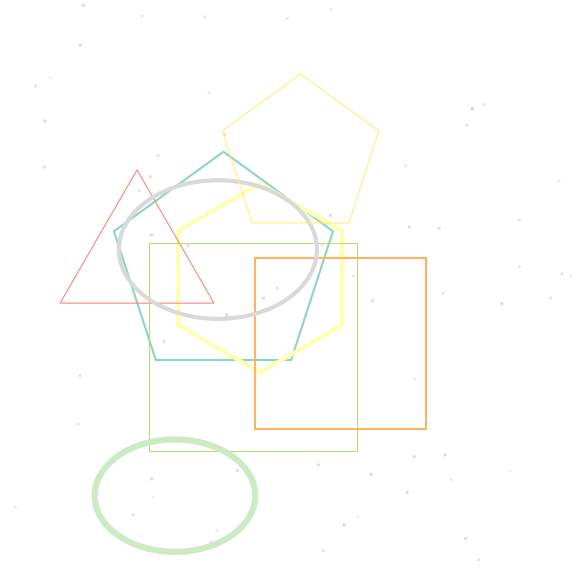[{"shape": "pentagon", "thickness": 1, "radius": 1.0, "center": [0.387, 0.537]}, {"shape": "hexagon", "thickness": 2, "radius": 0.82, "center": [0.45, 0.518]}, {"shape": "triangle", "thickness": 0.5, "radius": 0.77, "center": [0.237, 0.551]}, {"shape": "square", "thickness": 1, "radius": 0.74, "center": [0.589, 0.404]}, {"shape": "square", "thickness": 0.5, "radius": 0.9, "center": [0.437, 0.399]}, {"shape": "oval", "thickness": 2, "radius": 0.86, "center": [0.377, 0.567]}, {"shape": "oval", "thickness": 3, "radius": 0.7, "center": [0.303, 0.141]}, {"shape": "pentagon", "thickness": 0.5, "radius": 0.71, "center": [0.52, 0.728]}]